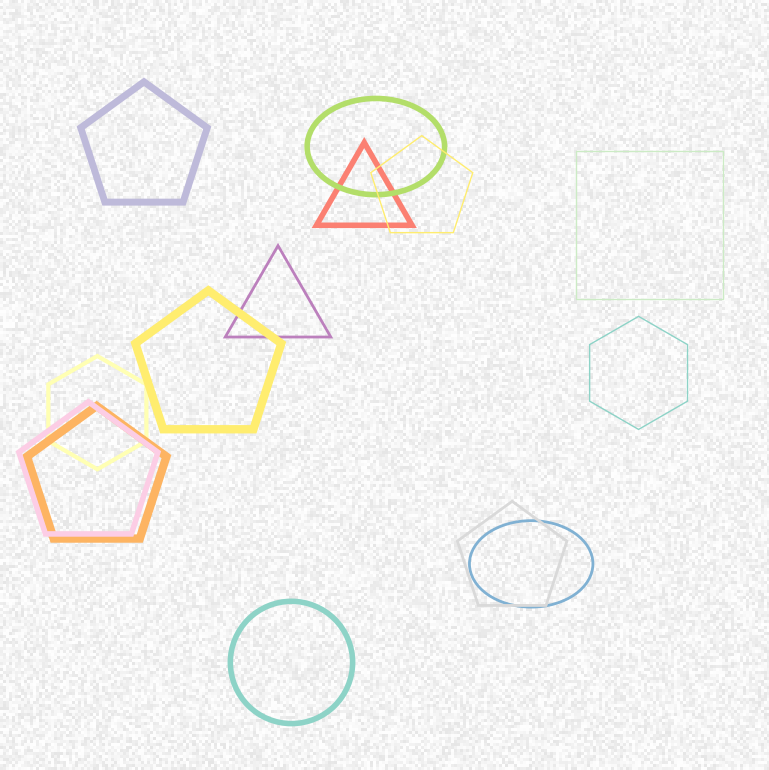[{"shape": "hexagon", "thickness": 0.5, "radius": 0.37, "center": [0.829, 0.516]}, {"shape": "circle", "thickness": 2, "radius": 0.4, "center": [0.379, 0.14]}, {"shape": "hexagon", "thickness": 1.5, "radius": 0.37, "center": [0.126, 0.464]}, {"shape": "pentagon", "thickness": 2.5, "radius": 0.43, "center": [0.187, 0.807]}, {"shape": "triangle", "thickness": 2, "radius": 0.36, "center": [0.473, 0.743]}, {"shape": "oval", "thickness": 1, "radius": 0.4, "center": [0.69, 0.268]}, {"shape": "pentagon", "thickness": 3, "radius": 0.48, "center": [0.126, 0.378]}, {"shape": "oval", "thickness": 2, "radius": 0.45, "center": [0.488, 0.81]}, {"shape": "pentagon", "thickness": 2, "radius": 0.47, "center": [0.115, 0.383]}, {"shape": "pentagon", "thickness": 1, "radius": 0.37, "center": [0.665, 0.274]}, {"shape": "triangle", "thickness": 1, "radius": 0.4, "center": [0.361, 0.602]}, {"shape": "square", "thickness": 0.5, "radius": 0.48, "center": [0.844, 0.708]}, {"shape": "pentagon", "thickness": 3, "radius": 0.5, "center": [0.271, 0.523]}, {"shape": "pentagon", "thickness": 0.5, "radius": 0.35, "center": [0.548, 0.754]}]